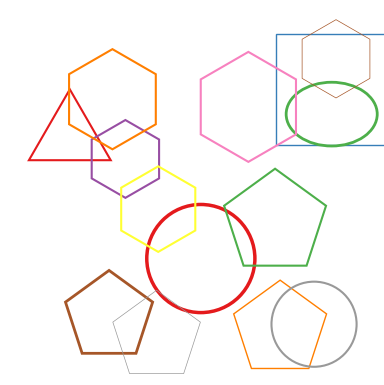[{"shape": "triangle", "thickness": 1.5, "radius": 0.61, "center": [0.181, 0.645]}, {"shape": "circle", "thickness": 2.5, "radius": 0.7, "center": [0.522, 0.328]}, {"shape": "square", "thickness": 1, "radius": 0.72, "center": [0.86, 0.768]}, {"shape": "pentagon", "thickness": 1.5, "radius": 0.7, "center": [0.714, 0.423]}, {"shape": "oval", "thickness": 2, "radius": 0.59, "center": [0.862, 0.704]}, {"shape": "hexagon", "thickness": 1.5, "radius": 0.51, "center": [0.326, 0.587]}, {"shape": "pentagon", "thickness": 1, "radius": 0.63, "center": [0.728, 0.145]}, {"shape": "hexagon", "thickness": 1.5, "radius": 0.65, "center": [0.292, 0.742]}, {"shape": "hexagon", "thickness": 1.5, "radius": 0.56, "center": [0.411, 0.457]}, {"shape": "pentagon", "thickness": 2, "radius": 0.6, "center": [0.283, 0.179]}, {"shape": "hexagon", "thickness": 0.5, "radius": 0.51, "center": [0.873, 0.847]}, {"shape": "hexagon", "thickness": 1.5, "radius": 0.71, "center": [0.645, 0.722]}, {"shape": "pentagon", "thickness": 0.5, "radius": 0.6, "center": [0.407, 0.126]}, {"shape": "circle", "thickness": 1.5, "radius": 0.55, "center": [0.816, 0.158]}]